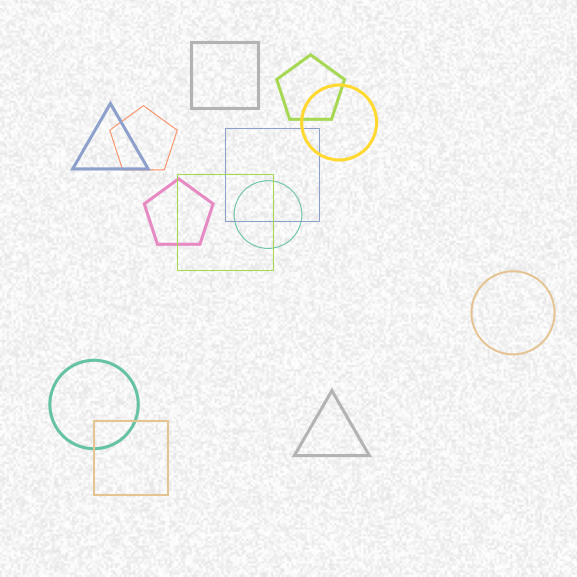[{"shape": "circle", "thickness": 0.5, "radius": 0.29, "center": [0.464, 0.628]}, {"shape": "circle", "thickness": 1.5, "radius": 0.38, "center": [0.163, 0.299]}, {"shape": "pentagon", "thickness": 0.5, "radius": 0.31, "center": [0.248, 0.755]}, {"shape": "square", "thickness": 0.5, "radius": 0.41, "center": [0.471, 0.697]}, {"shape": "triangle", "thickness": 1.5, "radius": 0.38, "center": [0.191, 0.744]}, {"shape": "pentagon", "thickness": 1.5, "radius": 0.31, "center": [0.309, 0.627]}, {"shape": "pentagon", "thickness": 1.5, "radius": 0.31, "center": [0.538, 0.842]}, {"shape": "square", "thickness": 0.5, "radius": 0.42, "center": [0.39, 0.615]}, {"shape": "circle", "thickness": 1.5, "radius": 0.32, "center": [0.587, 0.787]}, {"shape": "circle", "thickness": 1, "radius": 0.36, "center": [0.888, 0.457]}, {"shape": "square", "thickness": 1, "radius": 0.32, "center": [0.227, 0.207]}, {"shape": "triangle", "thickness": 1.5, "radius": 0.37, "center": [0.575, 0.248]}, {"shape": "square", "thickness": 1.5, "radius": 0.29, "center": [0.389, 0.869]}]